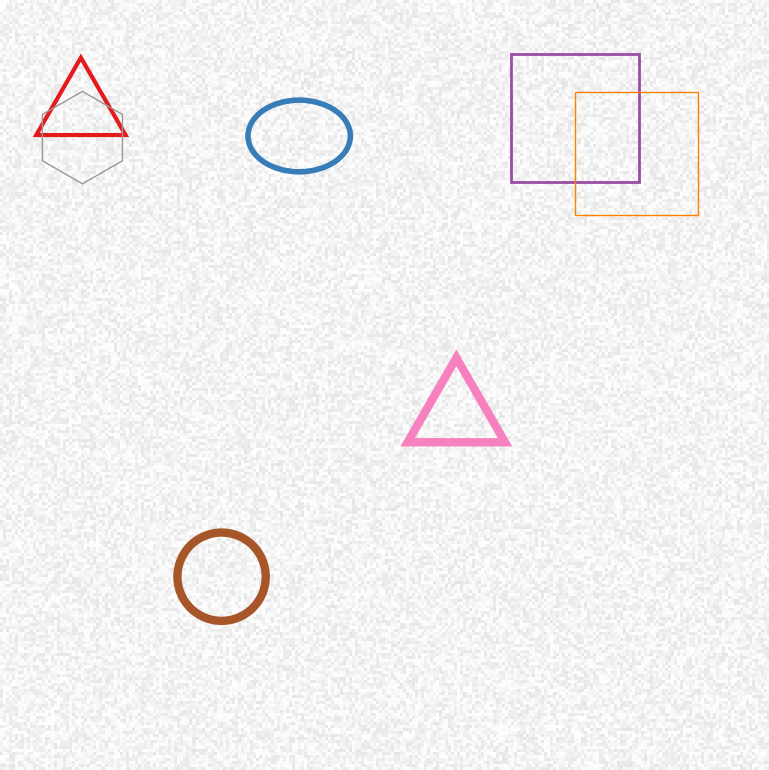[{"shape": "triangle", "thickness": 1.5, "radius": 0.33, "center": [0.105, 0.858]}, {"shape": "oval", "thickness": 2, "radius": 0.33, "center": [0.389, 0.823]}, {"shape": "square", "thickness": 1, "radius": 0.42, "center": [0.747, 0.847]}, {"shape": "square", "thickness": 0.5, "radius": 0.4, "center": [0.827, 0.8]}, {"shape": "circle", "thickness": 3, "radius": 0.29, "center": [0.288, 0.251]}, {"shape": "triangle", "thickness": 3, "radius": 0.37, "center": [0.593, 0.462]}, {"shape": "hexagon", "thickness": 0.5, "radius": 0.3, "center": [0.107, 0.821]}]